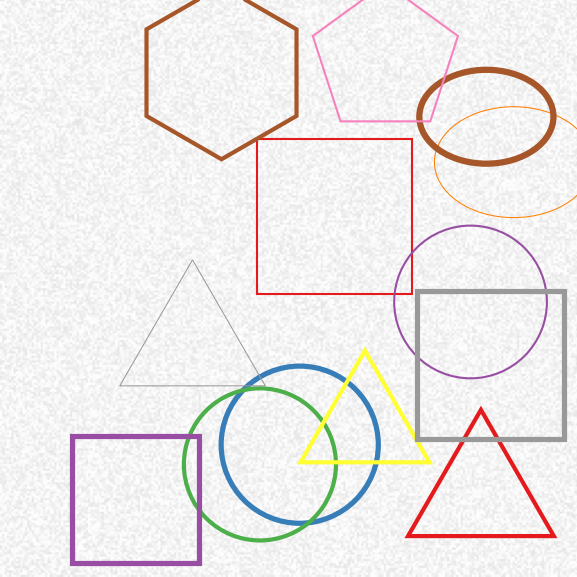[{"shape": "triangle", "thickness": 2, "radius": 0.73, "center": [0.833, 0.144]}, {"shape": "square", "thickness": 1, "radius": 0.67, "center": [0.579, 0.625]}, {"shape": "circle", "thickness": 2.5, "radius": 0.68, "center": [0.519, 0.229]}, {"shape": "circle", "thickness": 2, "radius": 0.66, "center": [0.45, 0.195]}, {"shape": "square", "thickness": 2.5, "radius": 0.55, "center": [0.234, 0.134]}, {"shape": "circle", "thickness": 1, "radius": 0.66, "center": [0.815, 0.476]}, {"shape": "oval", "thickness": 0.5, "radius": 0.69, "center": [0.889, 0.718]}, {"shape": "triangle", "thickness": 2, "radius": 0.64, "center": [0.632, 0.263]}, {"shape": "oval", "thickness": 3, "radius": 0.58, "center": [0.842, 0.797]}, {"shape": "hexagon", "thickness": 2, "radius": 0.75, "center": [0.384, 0.873]}, {"shape": "pentagon", "thickness": 1, "radius": 0.66, "center": [0.667, 0.896]}, {"shape": "triangle", "thickness": 0.5, "radius": 0.73, "center": [0.333, 0.404]}, {"shape": "square", "thickness": 2.5, "radius": 0.64, "center": [0.849, 0.367]}]